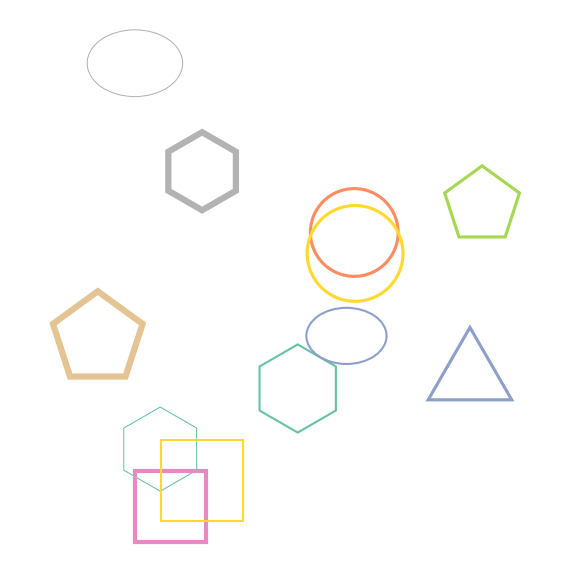[{"shape": "hexagon", "thickness": 1, "radius": 0.38, "center": [0.516, 0.326]}, {"shape": "hexagon", "thickness": 0.5, "radius": 0.36, "center": [0.277, 0.221]}, {"shape": "circle", "thickness": 1.5, "radius": 0.38, "center": [0.613, 0.597]}, {"shape": "triangle", "thickness": 1.5, "radius": 0.42, "center": [0.814, 0.349]}, {"shape": "oval", "thickness": 1, "radius": 0.35, "center": [0.6, 0.417]}, {"shape": "square", "thickness": 2, "radius": 0.31, "center": [0.295, 0.122]}, {"shape": "pentagon", "thickness": 1.5, "radius": 0.34, "center": [0.835, 0.644]}, {"shape": "circle", "thickness": 1.5, "radius": 0.41, "center": [0.615, 0.56]}, {"shape": "square", "thickness": 1, "radius": 0.35, "center": [0.35, 0.167]}, {"shape": "pentagon", "thickness": 3, "radius": 0.41, "center": [0.169, 0.413]}, {"shape": "hexagon", "thickness": 3, "radius": 0.34, "center": [0.35, 0.703]}, {"shape": "oval", "thickness": 0.5, "radius": 0.41, "center": [0.234, 0.89]}]